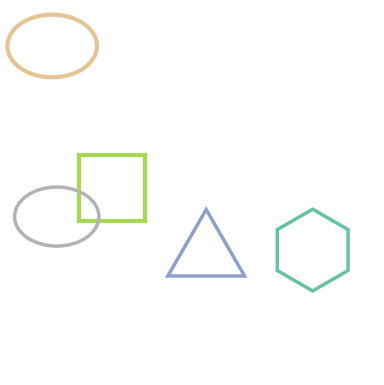[{"shape": "hexagon", "thickness": 2.5, "radius": 0.53, "center": [0.812, 0.35]}, {"shape": "triangle", "thickness": 2.5, "radius": 0.58, "center": [0.536, 0.341]}, {"shape": "square", "thickness": 3, "radius": 0.43, "center": [0.29, 0.512]}, {"shape": "oval", "thickness": 3, "radius": 0.58, "center": [0.136, 0.881]}, {"shape": "oval", "thickness": 2.5, "radius": 0.55, "center": [0.147, 0.438]}]